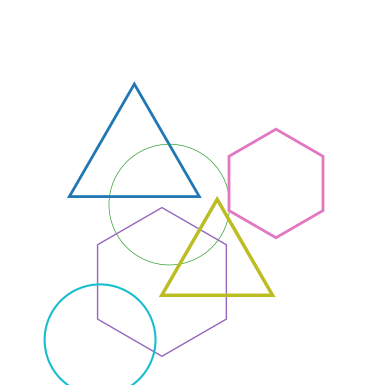[{"shape": "triangle", "thickness": 2, "radius": 0.97, "center": [0.349, 0.587]}, {"shape": "circle", "thickness": 0.5, "radius": 0.78, "center": [0.44, 0.469]}, {"shape": "hexagon", "thickness": 1, "radius": 0.97, "center": [0.421, 0.268]}, {"shape": "hexagon", "thickness": 2, "radius": 0.7, "center": [0.717, 0.524]}, {"shape": "triangle", "thickness": 2.5, "radius": 0.83, "center": [0.564, 0.316]}, {"shape": "circle", "thickness": 1.5, "radius": 0.72, "center": [0.26, 0.117]}]